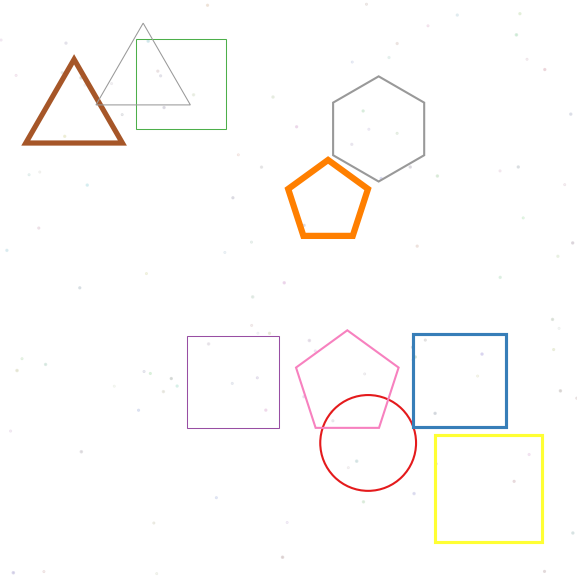[{"shape": "circle", "thickness": 1, "radius": 0.41, "center": [0.637, 0.232]}, {"shape": "square", "thickness": 1.5, "radius": 0.4, "center": [0.795, 0.34]}, {"shape": "square", "thickness": 0.5, "radius": 0.39, "center": [0.314, 0.854]}, {"shape": "square", "thickness": 0.5, "radius": 0.4, "center": [0.404, 0.338]}, {"shape": "pentagon", "thickness": 3, "radius": 0.36, "center": [0.568, 0.649]}, {"shape": "square", "thickness": 1.5, "radius": 0.46, "center": [0.846, 0.153]}, {"shape": "triangle", "thickness": 2.5, "radius": 0.48, "center": [0.128, 0.8]}, {"shape": "pentagon", "thickness": 1, "radius": 0.47, "center": [0.601, 0.334]}, {"shape": "triangle", "thickness": 0.5, "radius": 0.47, "center": [0.248, 0.865]}, {"shape": "hexagon", "thickness": 1, "radius": 0.46, "center": [0.656, 0.776]}]